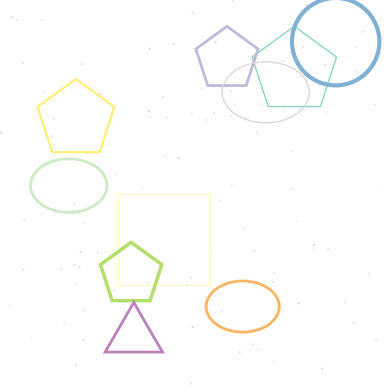[{"shape": "pentagon", "thickness": 1, "radius": 0.58, "center": [0.764, 0.816]}, {"shape": "square", "thickness": 0.5, "radius": 0.59, "center": [0.426, 0.378]}, {"shape": "pentagon", "thickness": 2, "radius": 0.42, "center": [0.589, 0.847]}, {"shape": "circle", "thickness": 3, "radius": 0.57, "center": [0.872, 0.892]}, {"shape": "oval", "thickness": 2, "radius": 0.47, "center": [0.63, 0.204]}, {"shape": "pentagon", "thickness": 2.5, "radius": 0.42, "center": [0.341, 0.287]}, {"shape": "oval", "thickness": 1, "radius": 0.57, "center": [0.69, 0.76]}, {"shape": "triangle", "thickness": 2, "radius": 0.43, "center": [0.348, 0.129]}, {"shape": "oval", "thickness": 2, "radius": 0.5, "center": [0.179, 0.518]}, {"shape": "pentagon", "thickness": 1.5, "radius": 0.52, "center": [0.197, 0.69]}]